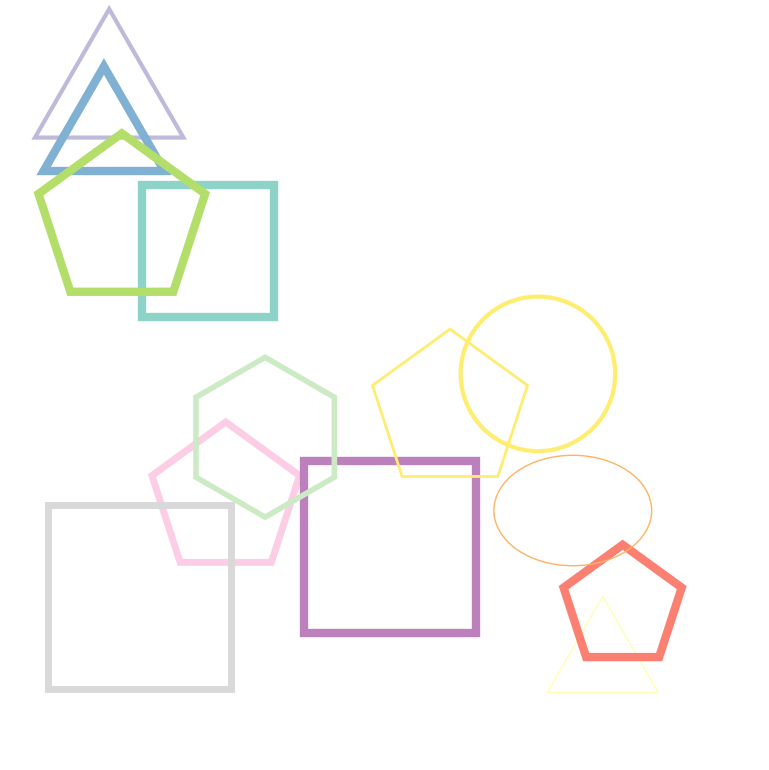[{"shape": "square", "thickness": 3, "radius": 0.43, "center": [0.27, 0.674]}, {"shape": "triangle", "thickness": 0.5, "radius": 0.41, "center": [0.783, 0.142]}, {"shape": "triangle", "thickness": 1.5, "radius": 0.56, "center": [0.142, 0.877]}, {"shape": "pentagon", "thickness": 3, "radius": 0.4, "center": [0.809, 0.212]}, {"shape": "triangle", "thickness": 3, "radius": 0.45, "center": [0.135, 0.823]}, {"shape": "oval", "thickness": 0.5, "radius": 0.51, "center": [0.744, 0.337]}, {"shape": "pentagon", "thickness": 3, "radius": 0.57, "center": [0.158, 0.713]}, {"shape": "pentagon", "thickness": 2.5, "radius": 0.5, "center": [0.293, 0.351]}, {"shape": "square", "thickness": 2.5, "radius": 0.6, "center": [0.181, 0.225]}, {"shape": "square", "thickness": 3, "radius": 0.56, "center": [0.507, 0.29]}, {"shape": "hexagon", "thickness": 2, "radius": 0.52, "center": [0.344, 0.432]}, {"shape": "circle", "thickness": 1.5, "radius": 0.5, "center": [0.699, 0.514]}, {"shape": "pentagon", "thickness": 1, "radius": 0.53, "center": [0.584, 0.467]}]